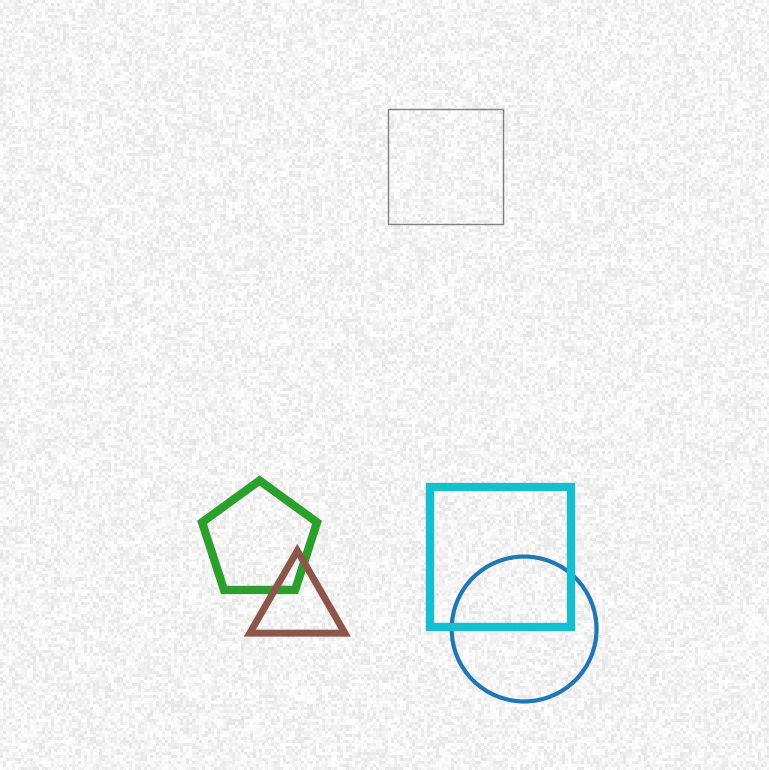[{"shape": "circle", "thickness": 1.5, "radius": 0.47, "center": [0.681, 0.183]}, {"shape": "pentagon", "thickness": 3, "radius": 0.39, "center": [0.337, 0.297]}, {"shape": "triangle", "thickness": 2.5, "radius": 0.36, "center": [0.386, 0.213]}, {"shape": "square", "thickness": 0.5, "radius": 0.37, "center": [0.579, 0.784]}, {"shape": "square", "thickness": 3, "radius": 0.46, "center": [0.65, 0.277]}]